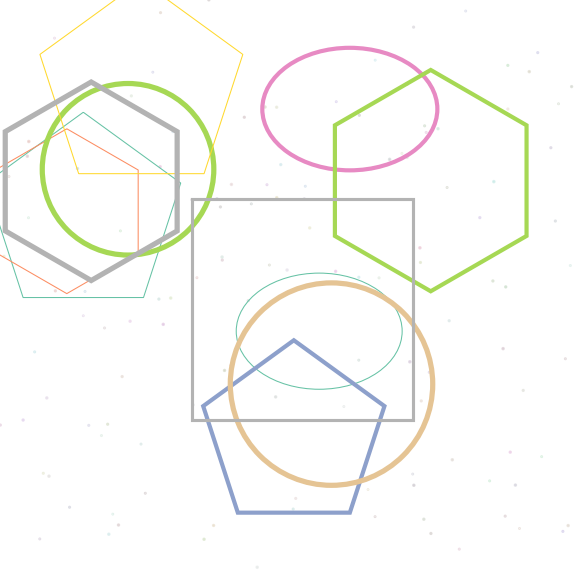[{"shape": "pentagon", "thickness": 0.5, "radius": 0.89, "center": [0.144, 0.627]}, {"shape": "oval", "thickness": 0.5, "radius": 0.72, "center": [0.553, 0.426]}, {"shape": "hexagon", "thickness": 0.5, "radius": 0.71, "center": [0.116, 0.633]}, {"shape": "pentagon", "thickness": 2, "radius": 0.83, "center": [0.509, 0.245]}, {"shape": "oval", "thickness": 2, "radius": 0.76, "center": [0.606, 0.81]}, {"shape": "circle", "thickness": 2.5, "radius": 0.74, "center": [0.222, 0.706]}, {"shape": "hexagon", "thickness": 2, "radius": 0.96, "center": [0.746, 0.686]}, {"shape": "pentagon", "thickness": 0.5, "radius": 0.92, "center": [0.245, 0.848]}, {"shape": "circle", "thickness": 2.5, "radius": 0.88, "center": [0.574, 0.334]}, {"shape": "square", "thickness": 1.5, "radius": 0.96, "center": [0.523, 0.463]}, {"shape": "hexagon", "thickness": 2.5, "radius": 0.86, "center": [0.158, 0.685]}]